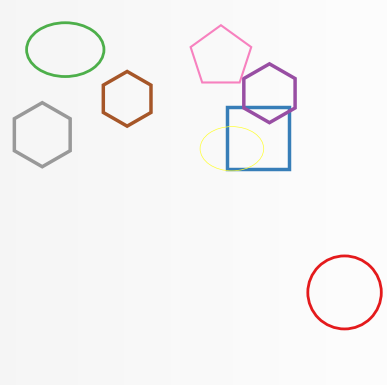[{"shape": "circle", "thickness": 2, "radius": 0.47, "center": [0.889, 0.24]}, {"shape": "square", "thickness": 2.5, "radius": 0.4, "center": [0.667, 0.641]}, {"shape": "oval", "thickness": 2, "radius": 0.5, "center": [0.168, 0.871]}, {"shape": "hexagon", "thickness": 2.5, "radius": 0.38, "center": [0.695, 0.758]}, {"shape": "oval", "thickness": 0.5, "radius": 0.41, "center": [0.598, 0.614]}, {"shape": "hexagon", "thickness": 2.5, "radius": 0.36, "center": [0.328, 0.743]}, {"shape": "pentagon", "thickness": 1.5, "radius": 0.41, "center": [0.57, 0.852]}, {"shape": "hexagon", "thickness": 2.5, "radius": 0.42, "center": [0.109, 0.65]}]